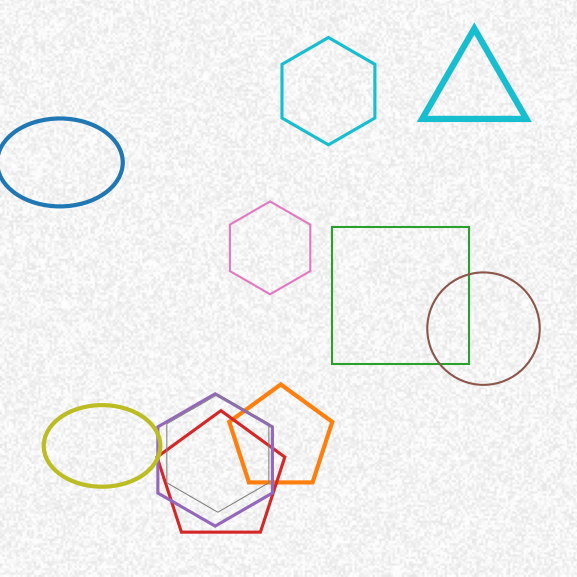[{"shape": "oval", "thickness": 2, "radius": 0.54, "center": [0.104, 0.718]}, {"shape": "pentagon", "thickness": 2, "radius": 0.47, "center": [0.486, 0.24]}, {"shape": "square", "thickness": 1, "radius": 0.59, "center": [0.693, 0.488]}, {"shape": "pentagon", "thickness": 1.5, "radius": 0.58, "center": [0.383, 0.172]}, {"shape": "hexagon", "thickness": 1.5, "radius": 0.57, "center": [0.373, 0.203]}, {"shape": "circle", "thickness": 1, "radius": 0.49, "center": [0.837, 0.43]}, {"shape": "hexagon", "thickness": 1, "radius": 0.4, "center": [0.468, 0.57]}, {"shape": "hexagon", "thickness": 0.5, "radius": 0.51, "center": [0.377, 0.214]}, {"shape": "oval", "thickness": 2, "radius": 0.5, "center": [0.177, 0.227]}, {"shape": "hexagon", "thickness": 1.5, "radius": 0.46, "center": [0.569, 0.841]}, {"shape": "triangle", "thickness": 3, "radius": 0.52, "center": [0.821, 0.845]}]